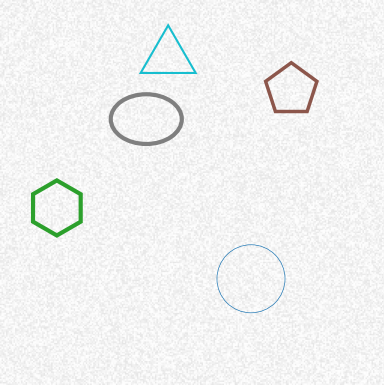[{"shape": "circle", "thickness": 0.5, "radius": 0.44, "center": [0.652, 0.276]}, {"shape": "hexagon", "thickness": 3, "radius": 0.36, "center": [0.148, 0.46]}, {"shape": "pentagon", "thickness": 2.5, "radius": 0.35, "center": [0.757, 0.767]}, {"shape": "oval", "thickness": 3, "radius": 0.46, "center": [0.38, 0.691]}, {"shape": "triangle", "thickness": 1.5, "radius": 0.41, "center": [0.437, 0.852]}]